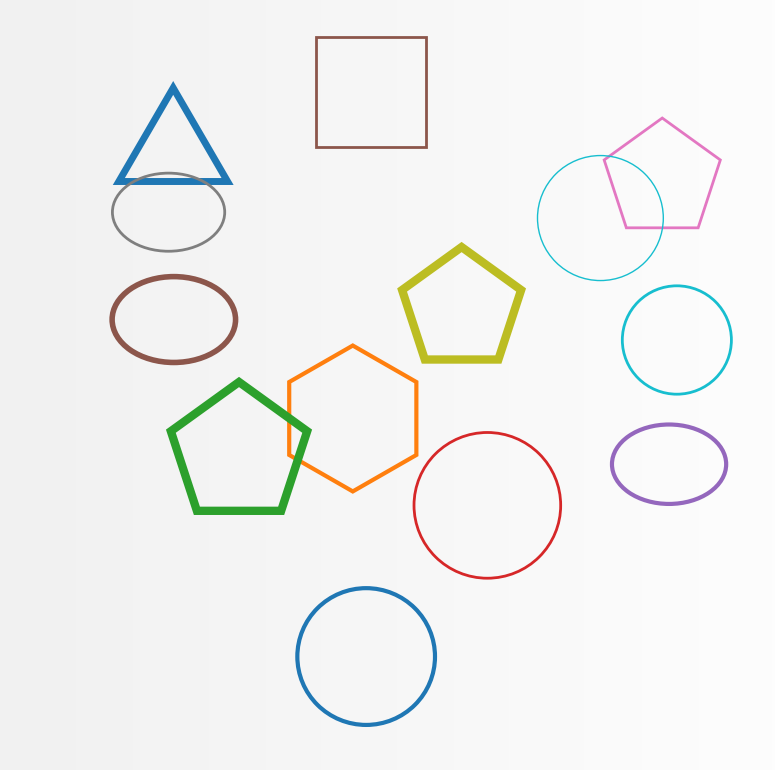[{"shape": "triangle", "thickness": 2.5, "radius": 0.41, "center": [0.223, 0.805]}, {"shape": "circle", "thickness": 1.5, "radius": 0.44, "center": [0.472, 0.147]}, {"shape": "hexagon", "thickness": 1.5, "radius": 0.47, "center": [0.455, 0.457]}, {"shape": "pentagon", "thickness": 3, "radius": 0.46, "center": [0.308, 0.411]}, {"shape": "circle", "thickness": 1, "radius": 0.47, "center": [0.629, 0.344]}, {"shape": "oval", "thickness": 1.5, "radius": 0.37, "center": [0.863, 0.397]}, {"shape": "square", "thickness": 1, "radius": 0.36, "center": [0.479, 0.881]}, {"shape": "oval", "thickness": 2, "radius": 0.4, "center": [0.224, 0.585]}, {"shape": "pentagon", "thickness": 1, "radius": 0.39, "center": [0.855, 0.768]}, {"shape": "oval", "thickness": 1, "radius": 0.36, "center": [0.218, 0.724]}, {"shape": "pentagon", "thickness": 3, "radius": 0.4, "center": [0.596, 0.598]}, {"shape": "circle", "thickness": 0.5, "radius": 0.41, "center": [0.775, 0.717]}, {"shape": "circle", "thickness": 1, "radius": 0.35, "center": [0.873, 0.558]}]